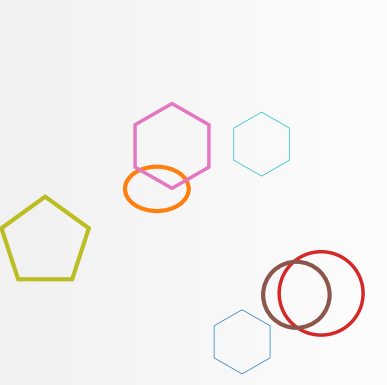[{"shape": "hexagon", "thickness": 0.5, "radius": 0.42, "center": [0.625, 0.112]}, {"shape": "oval", "thickness": 3, "radius": 0.41, "center": [0.405, 0.509]}, {"shape": "circle", "thickness": 2.5, "radius": 0.54, "center": [0.829, 0.238]}, {"shape": "circle", "thickness": 3, "radius": 0.43, "center": [0.765, 0.234]}, {"shape": "hexagon", "thickness": 2.5, "radius": 0.55, "center": [0.444, 0.621]}, {"shape": "pentagon", "thickness": 3, "radius": 0.59, "center": [0.117, 0.371]}, {"shape": "hexagon", "thickness": 0.5, "radius": 0.42, "center": [0.675, 0.626]}]